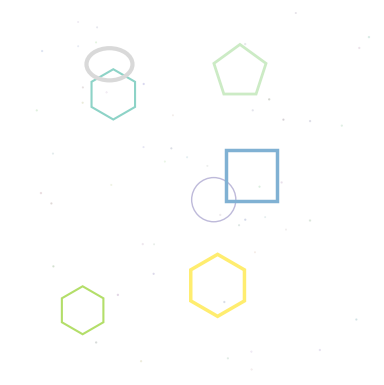[{"shape": "hexagon", "thickness": 1.5, "radius": 0.33, "center": [0.294, 0.755]}, {"shape": "circle", "thickness": 1, "radius": 0.29, "center": [0.555, 0.481]}, {"shape": "square", "thickness": 2.5, "radius": 0.33, "center": [0.653, 0.545]}, {"shape": "hexagon", "thickness": 1.5, "radius": 0.31, "center": [0.215, 0.194]}, {"shape": "oval", "thickness": 3, "radius": 0.3, "center": [0.284, 0.833]}, {"shape": "pentagon", "thickness": 2, "radius": 0.36, "center": [0.623, 0.813]}, {"shape": "hexagon", "thickness": 2.5, "radius": 0.4, "center": [0.565, 0.259]}]